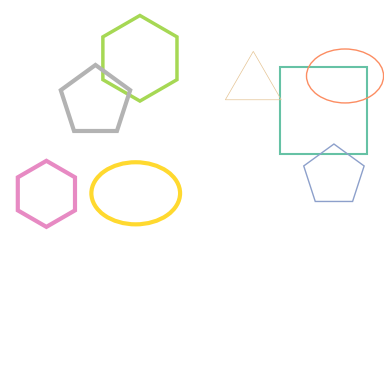[{"shape": "square", "thickness": 1.5, "radius": 0.57, "center": [0.84, 0.713]}, {"shape": "oval", "thickness": 1, "radius": 0.5, "center": [0.896, 0.803]}, {"shape": "pentagon", "thickness": 1, "radius": 0.41, "center": [0.867, 0.543]}, {"shape": "hexagon", "thickness": 3, "radius": 0.43, "center": [0.121, 0.496]}, {"shape": "hexagon", "thickness": 2.5, "radius": 0.56, "center": [0.363, 0.849]}, {"shape": "oval", "thickness": 3, "radius": 0.58, "center": [0.353, 0.498]}, {"shape": "triangle", "thickness": 0.5, "radius": 0.42, "center": [0.658, 0.783]}, {"shape": "pentagon", "thickness": 3, "radius": 0.47, "center": [0.248, 0.736]}]